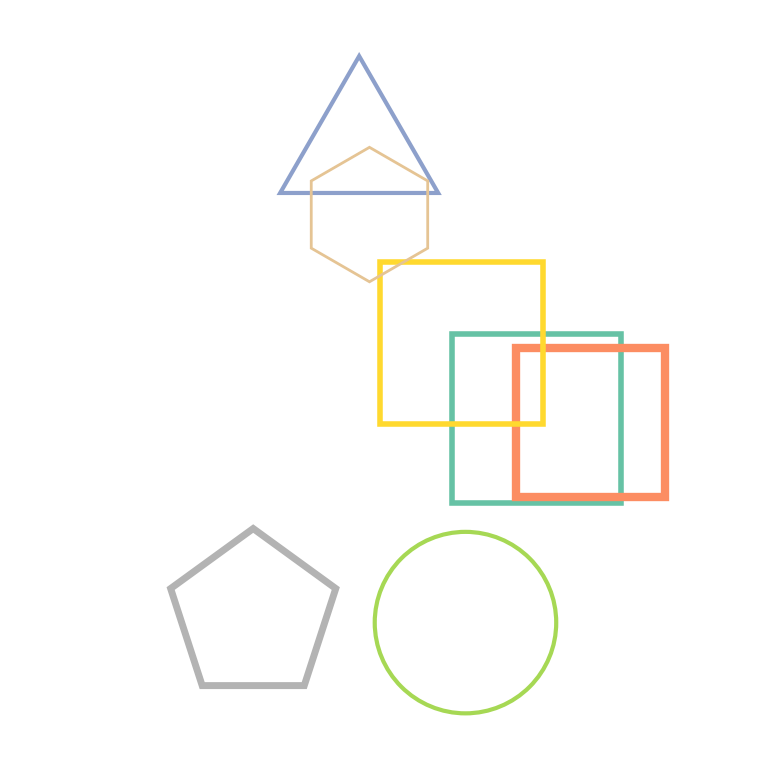[{"shape": "square", "thickness": 2, "radius": 0.55, "center": [0.696, 0.457]}, {"shape": "square", "thickness": 3, "radius": 0.49, "center": [0.767, 0.451]}, {"shape": "triangle", "thickness": 1.5, "radius": 0.59, "center": [0.466, 0.809]}, {"shape": "circle", "thickness": 1.5, "radius": 0.59, "center": [0.605, 0.191]}, {"shape": "square", "thickness": 2, "radius": 0.53, "center": [0.599, 0.555]}, {"shape": "hexagon", "thickness": 1, "radius": 0.44, "center": [0.48, 0.721]}, {"shape": "pentagon", "thickness": 2.5, "radius": 0.56, "center": [0.329, 0.201]}]